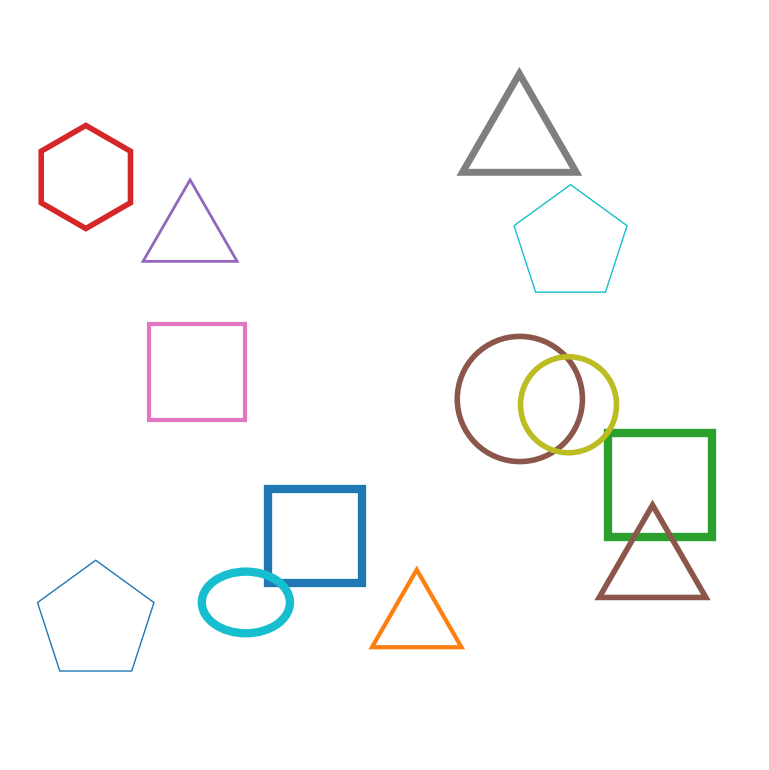[{"shape": "pentagon", "thickness": 0.5, "radius": 0.4, "center": [0.124, 0.193]}, {"shape": "square", "thickness": 3, "radius": 0.31, "center": [0.409, 0.303]}, {"shape": "triangle", "thickness": 1.5, "radius": 0.34, "center": [0.541, 0.193]}, {"shape": "square", "thickness": 3, "radius": 0.34, "center": [0.857, 0.37]}, {"shape": "hexagon", "thickness": 2, "radius": 0.33, "center": [0.111, 0.77]}, {"shape": "triangle", "thickness": 1, "radius": 0.35, "center": [0.247, 0.696]}, {"shape": "triangle", "thickness": 2, "radius": 0.4, "center": [0.847, 0.264]}, {"shape": "circle", "thickness": 2, "radius": 0.41, "center": [0.675, 0.482]}, {"shape": "square", "thickness": 1.5, "radius": 0.31, "center": [0.256, 0.517]}, {"shape": "triangle", "thickness": 2.5, "radius": 0.43, "center": [0.674, 0.819]}, {"shape": "circle", "thickness": 2, "radius": 0.31, "center": [0.738, 0.474]}, {"shape": "pentagon", "thickness": 0.5, "radius": 0.39, "center": [0.741, 0.683]}, {"shape": "oval", "thickness": 3, "radius": 0.29, "center": [0.319, 0.218]}]